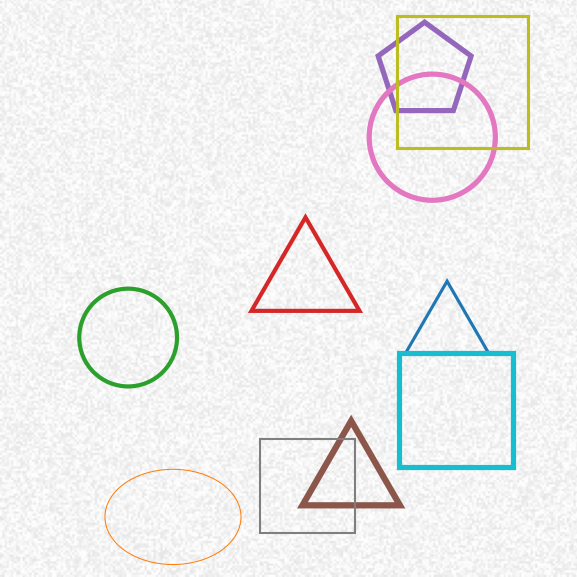[{"shape": "triangle", "thickness": 1.5, "radius": 0.41, "center": [0.774, 0.43]}, {"shape": "oval", "thickness": 0.5, "radius": 0.59, "center": [0.3, 0.104]}, {"shape": "circle", "thickness": 2, "radius": 0.42, "center": [0.222, 0.415]}, {"shape": "triangle", "thickness": 2, "radius": 0.54, "center": [0.529, 0.515]}, {"shape": "pentagon", "thickness": 2.5, "radius": 0.42, "center": [0.735, 0.876]}, {"shape": "triangle", "thickness": 3, "radius": 0.49, "center": [0.608, 0.173]}, {"shape": "circle", "thickness": 2.5, "radius": 0.55, "center": [0.749, 0.762]}, {"shape": "square", "thickness": 1, "radius": 0.41, "center": [0.533, 0.158]}, {"shape": "square", "thickness": 1.5, "radius": 0.57, "center": [0.802, 0.857]}, {"shape": "square", "thickness": 2.5, "radius": 0.49, "center": [0.789, 0.289]}]